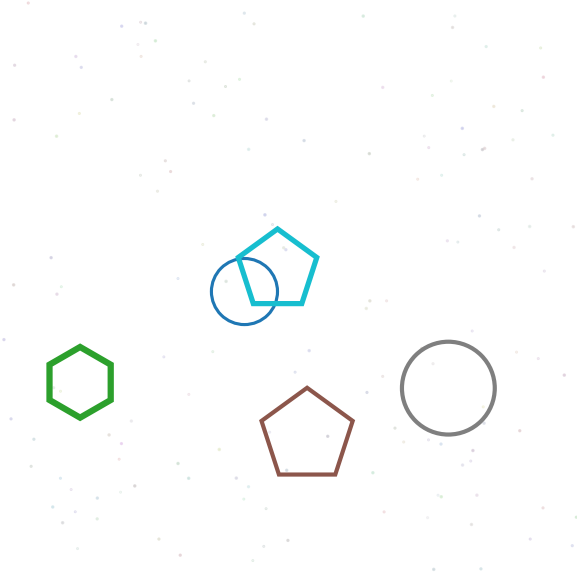[{"shape": "circle", "thickness": 1.5, "radius": 0.29, "center": [0.423, 0.494]}, {"shape": "hexagon", "thickness": 3, "radius": 0.31, "center": [0.139, 0.337]}, {"shape": "pentagon", "thickness": 2, "radius": 0.42, "center": [0.532, 0.245]}, {"shape": "circle", "thickness": 2, "radius": 0.4, "center": [0.776, 0.327]}, {"shape": "pentagon", "thickness": 2.5, "radius": 0.36, "center": [0.481, 0.531]}]